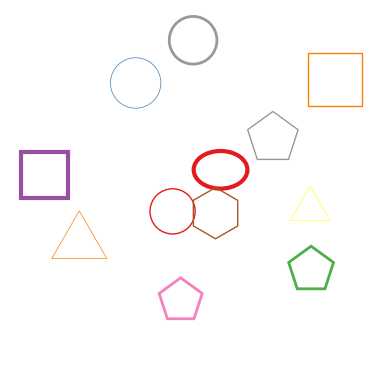[{"shape": "oval", "thickness": 3, "radius": 0.35, "center": [0.573, 0.559]}, {"shape": "circle", "thickness": 1, "radius": 0.29, "center": [0.448, 0.451]}, {"shape": "circle", "thickness": 0.5, "radius": 0.33, "center": [0.352, 0.784]}, {"shape": "pentagon", "thickness": 2, "radius": 0.31, "center": [0.808, 0.299]}, {"shape": "square", "thickness": 3, "radius": 0.3, "center": [0.115, 0.545]}, {"shape": "triangle", "thickness": 0.5, "radius": 0.41, "center": [0.206, 0.369]}, {"shape": "square", "thickness": 1, "radius": 0.35, "center": [0.871, 0.794]}, {"shape": "triangle", "thickness": 0.5, "radius": 0.3, "center": [0.806, 0.457]}, {"shape": "hexagon", "thickness": 1, "radius": 0.33, "center": [0.56, 0.446]}, {"shape": "pentagon", "thickness": 2, "radius": 0.29, "center": [0.469, 0.22]}, {"shape": "pentagon", "thickness": 1, "radius": 0.34, "center": [0.709, 0.642]}, {"shape": "circle", "thickness": 2, "radius": 0.31, "center": [0.502, 0.895]}]